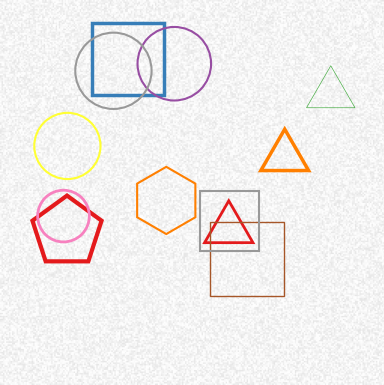[{"shape": "pentagon", "thickness": 3, "radius": 0.47, "center": [0.174, 0.398]}, {"shape": "triangle", "thickness": 2, "radius": 0.36, "center": [0.594, 0.406]}, {"shape": "square", "thickness": 2.5, "radius": 0.47, "center": [0.333, 0.847]}, {"shape": "triangle", "thickness": 0.5, "radius": 0.36, "center": [0.859, 0.757]}, {"shape": "circle", "thickness": 1.5, "radius": 0.48, "center": [0.453, 0.834]}, {"shape": "triangle", "thickness": 2.5, "radius": 0.36, "center": [0.74, 0.593]}, {"shape": "hexagon", "thickness": 1.5, "radius": 0.44, "center": [0.432, 0.479]}, {"shape": "circle", "thickness": 1.5, "radius": 0.43, "center": [0.175, 0.621]}, {"shape": "square", "thickness": 1, "radius": 0.48, "center": [0.641, 0.327]}, {"shape": "circle", "thickness": 2, "radius": 0.34, "center": [0.165, 0.439]}, {"shape": "circle", "thickness": 1.5, "radius": 0.5, "center": [0.295, 0.816]}, {"shape": "square", "thickness": 1.5, "radius": 0.38, "center": [0.595, 0.426]}]